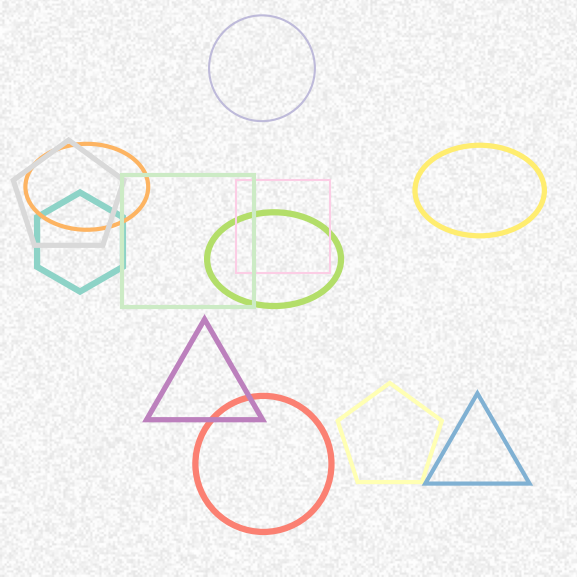[{"shape": "hexagon", "thickness": 3, "radius": 0.43, "center": [0.139, 0.58]}, {"shape": "pentagon", "thickness": 2, "radius": 0.47, "center": [0.675, 0.241]}, {"shape": "circle", "thickness": 1, "radius": 0.46, "center": [0.454, 0.881]}, {"shape": "circle", "thickness": 3, "radius": 0.59, "center": [0.456, 0.196]}, {"shape": "triangle", "thickness": 2, "radius": 0.52, "center": [0.827, 0.214]}, {"shape": "oval", "thickness": 2, "radius": 0.53, "center": [0.15, 0.676]}, {"shape": "oval", "thickness": 3, "radius": 0.58, "center": [0.475, 0.55]}, {"shape": "square", "thickness": 1, "radius": 0.4, "center": [0.49, 0.607]}, {"shape": "pentagon", "thickness": 2.5, "radius": 0.5, "center": [0.119, 0.656]}, {"shape": "triangle", "thickness": 2.5, "radius": 0.58, "center": [0.354, 0.33]}, {"shape": "square", "thickness": 2, "radius": 0.57, "center": [0.326, 0.582]}, {"shape": "oval", "thickness": 2.5, "radius": 0.56, "center": [0.831, 0.669]}]